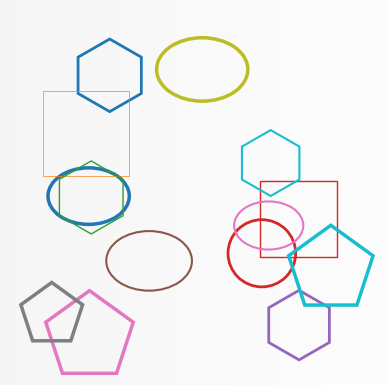[{"shape": "hexagon", "thickness": 2, "radius": 0.47, "center": [0.283, 0.804]}, {"shape": "oval", "thickness": 2.5, "radius": 0.52, "center": [0.229, 0.491]}, {"shape": "square", "thickness": 0.5, "radius": 0.55, "center": [0.223, 0.653]}, {"shape": "hexagon", "thickness": 1, "radius": 0.47, "center": [0.235, 0.487]}, {"shape": "circle", "thickness": 2, "radius": 0.44, "center": [0.676, 0.342]}, {"shape": "square", "thickness": 1, "radius": 0.5, "center": [0.771, 0.431]}, {"shape": "hexagon", "thickness": 2, "radius": 0.45, "center": [0.772, 0.156]}, {"shape": "oval", "thickness": 1.5, "radius": 0.55, "center": [0.385, 0.322]}, {"shape": "oval", "thickness": 1.5, "radius": 0.45, "center": [0.693, 0.414]}, {"shape": "pentagon", "thickness": 2.5, "radius": 0.59, "center": [0.231, 0.126]}, {"shape": "pentagon", "thickness": 2.5, "radius": 0.42, "center": [0.133, 0.183]}, {"shape": "oval", "thickness": 2.5, "radius": 0.59, "center": [0.522, 0.82]}, {"shape": "pentagon", "thickness": 2.5, "radius": 0.57, "center": [0.854, 0.3]}, {"shape": "hexagon", "thickness": 1.5, "radius": 0.43, "center": [0.699, 0.577]}]